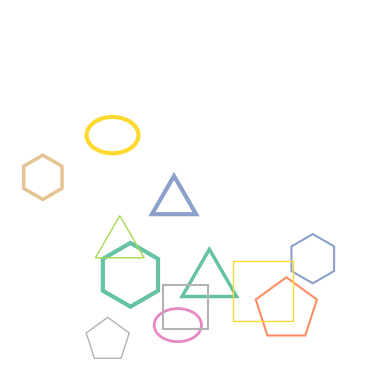[{"shape": "triangle", "thickness": 2.5, "radius": 0.41, "center": [0.544, 0.271]}, {"shape": "hexagon", "thickness": 3, "radius": 0.41, "center": [0.339, 0.286]}, {"shape": "pentagon", "thickness": 1.5, "radius": 0.42, "center": [0.744, 0.196]}, {"shape": "triangle", "thickness": 3, "radius": 0.33, "center": [0.452, 0.477]}, {"shape": "hexagon", "thickness": 1.5, "radius": 0.32, "center": [0.812, 0.328]}, {"shape": "oval", "thickness": 2, "radius": 0.31, "center": [0.462, 0.156]}, {"shape": "triangle", "thickness": 1, "radius": 0.37, "center": [0.311, 0.367]}, {"shape": "square", "thickness": 1, "radius": 0.39, "center": [0.683, 0.244]}, {"shape": "oval", "thickness": 3, "radius": 0.34, "center": [0.292, 0.649]}, {"shape": "hexagon", "thickness": 2.5, "radius": 0.29, "center": [0.111, 0.539]}, {"shape": "square", "thickness": 1.5, "radius": 0.29, "center": [0.482, 0.203]}, {"shape": "pentagon", "thickness": 1, "radius": 0.29, "center": [0.28, 0.117]}]